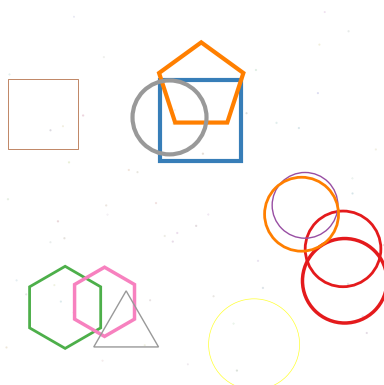[{"shape": "circle", "thickness": 2.5, "radius": 0.55, "center": [0.895, 0.271]}, {"shape": "circle", "thickness": 2, "radius": 0.49, "center": [0.891, 0.354]}, {"shape": "square", "thickness": 3, "radius": 0.52, "center": [0.521, 0.688]}, {"shape": "hexagon", "thickness": 2, "radius": 0.53, "center": [0.169, 0.202]}, {"shape": "circle", "thickness": 1, "radius": 0.43, "center": [0.792, 0.467]}, {"shape": "circle", "thickness": 2, "radius": 0.48, "center": [0.783, 0.444]}, {"shape": "pentagon", "thickness": 3, "radius": 0.58, "center": [0.523, 0.775]}, {"shape": "circle", "thickness": 0.5, "radius": 0.59, "center": [0.66, 0.106]}, {"shape": "square", "thickness": 0.5, "radius": 0.45, "center": [0.112, 0.704]}, {"shape": "hexagon", "thickness": 2.5, "radius": 0.45, "center": [0.272, 0.216]}, {"shape": "circle", "thickness": 3, "radius": 0.48, "center": [0.44, 0.695]}, {"shape": "triangle", "thickness": 1, "radius": 0.49, "center": [0.328, 0.147]}]